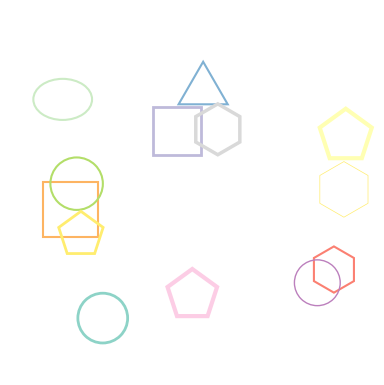[{"shape": "circle", "thickness": 2, "radius": 0.32, "center": [0.267, 0.174]}, {"shape": "pentagon", "thickness": 3, "radius": 0.36, "center": [0.898, 0.647]}, {"shape": "square", "thickness": 2, "radius": 0.31, "center": [0.46, 0.659]}, {"shape": "hexagon", "thickness": 1.5, "radius": 0.3, "center": [0.867, 0.3]}, {"shape": "triangle", "thickness": 1.5, "radius": 0.37, "center": [0.528, 0.766]}, {"shape": "square", "thickness": 1.5, "radius": 0.36, "center": [0.183, 0.455]}, {"shape": "circle", "thickness": 1.5, "radius": 0.34, "center": [0.199, 0.523]}, {"shape": "pentagon", "thickness": 3, "radius": 0.34, "center": [0.499, 0.234]}, {"shape": "hexagon", "thickness": 2.5, "radius": 0.33, "center": [0.566, 0.664]}, {"shape": "circle", "thickness": 1, "radius": 0.3, "center": [0.824, 0.266]}, {"shape": "oval", "thickness": 1.5, "radius": 0.38, "center": [0.163, 0.742]}, {"shape": "pentagon", "thickness": 2, "radius": 0.3, "center": [0.21, 0.39]}, {"shape": "hexagon", "thickness": 0.5, "radius": 0.36, "center": [0.893, 0.508]}]